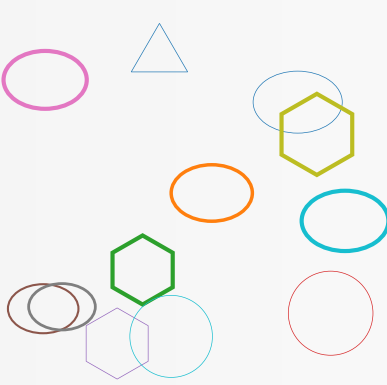[{"shape": "oval", "thickness": 0.5, "radius": 0.58, "center": [0.768, 0.735]}, {"shape": "triangle", "thickness": 0.5, "radius": 0.42, "center": [0.412, 0.855]}, {"shape": "oval", "thickness": 2.5, "radius": 0.52, "center": [0.546, 0.499]}, {"shape": "hexagon", "thickness": 3, "radius": 0.45, "center": [0.368, 0.299]}, {"shape": "circle", "thickness": 0.5, "radius": 0.55, "center": [0.853, 0.186]}, {"shape": "hexagon", "thickness": 0.5, "radius": 0.46, "center": [0.302, 0.108]}, {"shape": "oval", "thickness": 1.5, "radius": 0.45, "center": [0.111, 0.198]}, {"shape": "oval", "thickness": 3, "radius": 0.54, "center": [0.117, 0.793]}, {"shape": "oval", "thickness": 2, "radius": 0.43, "center": [0.16, 0.203]}, {"shape": "hexagon", "thickness": 3, "radius": 0.53, "center": [0.818, 0.651]}, {"shape": "oval", "thickness": 3, "radius": 0.56, "center": [0.89, 0.426]}, {"shape": "circle", "thickness": 0.5, "radius": 0.53, "center": [0.442, 0.126]}]